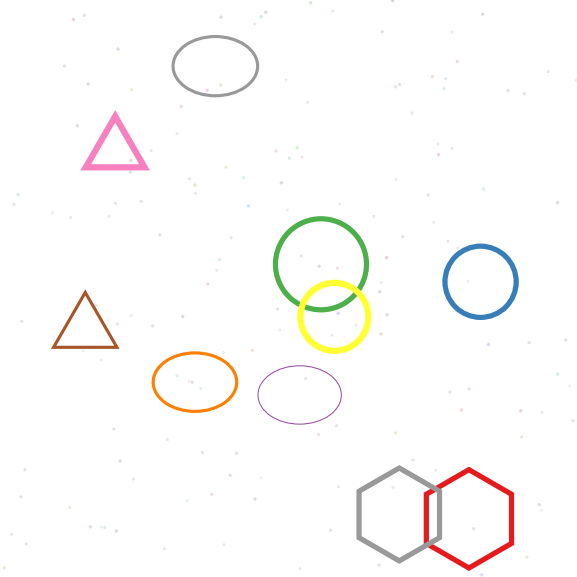[{"shape": "hexagon", "thickness": 2.5, "radius": 0.43, "center": [0.812, 0.101]}, {"shape": "circle", "thickness": 2.5, "radius": 0.31, "center": [0.832, 0.511]}, {"shape": "circle", "thickness": 2.5, "radius": 0.39, "center": [0.556, 0.541]}, {"shape": "oval", "thickness": 0.5, "radius": 0.36, "center": [0.519, 0.315]}, {"shape": "oval", "thickness": 1.5, "radius": 0.36, "center": [0.338, 0.337]}, {"shape": "circle", "thickness": 3, "radius": 0.29, "center": [0.579, 0.451]}, {"shape": "triangle", "thickness": 1.5, "radius": 0.32, "center": [0.148, 0.429]}, {"shape": "triangle", "thickness": 3, "radius": 0.29, "center": [0.199, 0.739]}, {"shape": "oval", "thickness": 1.5, "radius": 0.37, "center": [0.373, 0.885]}, {"shape": "hexagon", "thickness": 2.5, "radius": 0.4, "center": [0.691, 0.108]}]